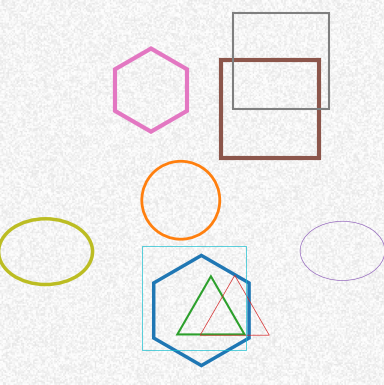[{"shape": "hexagon", "thickness": 2.5, "radius": 0.71, "center": [0.523, 0.194]}, {"shape": "circle", "thickness": 2, "radius": 0.51, "center": [0.47, 0.48]}, {"shape": "triangle", "thickness": 1.5, "radius": 0.5, "center": [0.548, 0.182]}, {"shape": "triangle", "thickness": 0.5, "radius": 0.52, "center": [0.61, 0.181]}, {"shape": "oval", "thickness": 0.5, "radius": 0.55, "center": [0.89, 0.348]}, {"shape": "square", "thickness": 3, "radius": 0.64, "center": [0.701, 0.717]}, {"shape": "hexagon", "thickness": 3, "radius": 0.54, "center": [0.392, 0.766]}, {"shape": "square", "thickness": 1.5, "radius": 0.63, "center": [0.73, 0.841]}, {"shape": "oval", "thickness": 2.5, "radius": 0.61, "center": [0.118, 0.346]}, {"shape": "square", "thickness": 0.5, "radius": 0.67, "center": [0.504, 0.226]}]